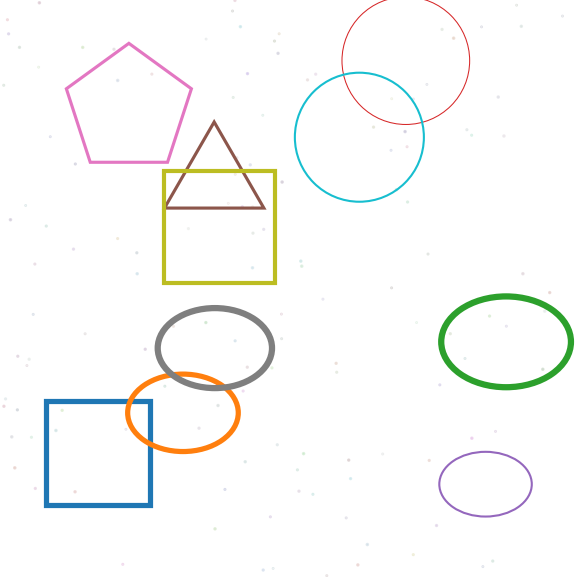[{"shape": "square", "thickness": 2.5, "radius": 0.45, "center": [0.169, 0.215]}, {"shape": "oval", "thickness": 2.5, "radius": 0.48, "center": [0.317, 0.284]}, {"shape": "oval", "thickness": 3, "radius": 0.56, "center": [0.876, 0.407]}, {"shape": "circle", "thickness": 0.5, "radius": 0.55, "center": [0.703, 0.894]}, {"shape": "oval", "thickness": 1, "radius": 0.4, "center": [0.841, 0.161]}, {"shape": "triangle", "thickness": 1.5, "radius": 0.5, "center": [0.371, 0.689]}, {"shape": "pentagon", "thickness": 1.5, "radius": 0.57, "center": [0.223, 0.81]}, {"shape": "oval", "thickness": 3, "radius": 0.49, "center": [0.372, 0.396]}, {"shape": "square", "thickness": 2, "radius": 0.48, "center": [0.38, 0.606]}, {"shape": "circle", "thickness": 1, "radius": 0.56, "center": [0.622, 0.762]}]